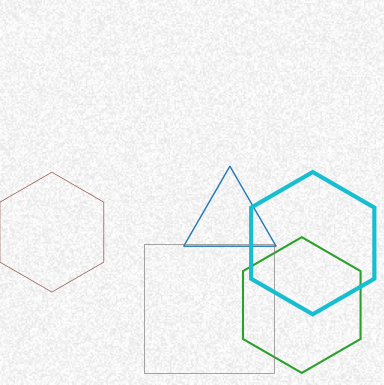[{"shape": "triangle", "thickness": 1, "radius": 0.69, "center": [0.597, 0.43]}, {"shape": "hexagon", "thickness": 1.5, "radius": 0.88, "center": [0.784, 0.208]}, {"shape": "hexagon", "thickness": 0.5, "radius": 0.78, "center": [0.135, 0.397]}, {"shape": "square", "thickness": 0.5, "radius": 0.84, "center": [0.542, 0.199]}, {"shape": "hexagon", "thickness": 3, "radius": 0.92, "center": [0.812, 0.368]}]